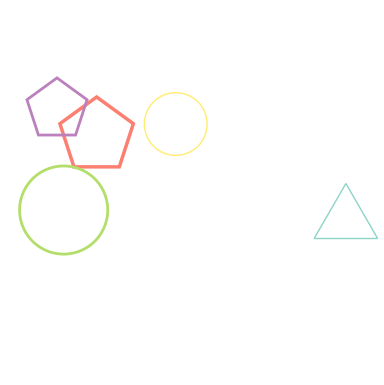[{"shape": "triangle", "thickness": 1, "radius": 0.48, "center": [0.898, 0.428]}, {"shape": "pentagon", "thickness": 2.5, "radius": 0.5, "center": [0.251, 0.648]}, {"shape": "circle", "thickness": 2, "radius": 0.57, "center": [0.165, 0.454]}, {"shape": "pentagon", "thickness": 2, "radius": 0.41, "center": [0.148, 0.716]}, {"shape": "circle", "thickness": 1, "radius": 0.41, "center": [0.456, 0.678]}]